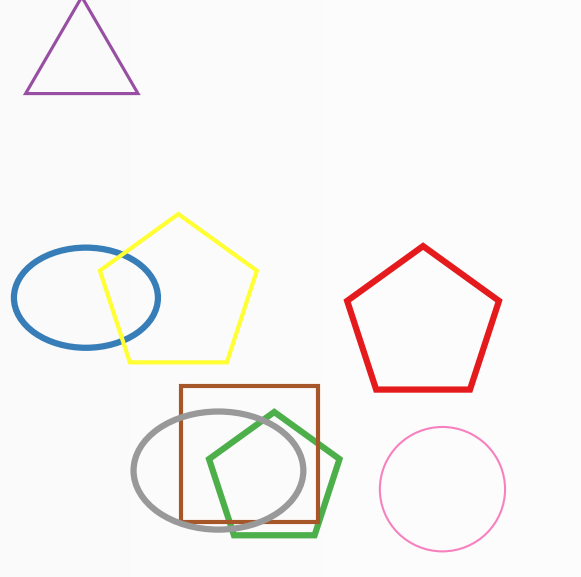[{"shape": "pentagon", "thickness": 3, "radius": 0.69, "center": [0.728, 0.436]}, {"shape": "oval", "thickness": 3, "radius": 0.62, "center": [0.148, 0.484]}, {"shape": "pentagon", "thickness": 3, "radius": 0.59, "center": [0.472, 0.168]}, {"shape": "triangle", "thickness": 1.5, "radius": 0.56, "center": [0.141, 0.893]}, {"shape": "pentagon", "thickness": 2, "radius": 0.71, "center": [0.307, 0.487]}, {"shape": "square", "thickness": 2, "radius": 0.59, "center": [0.429, 0.213]}, {"shape": "circle", "thickness": 1, "radius": 0.54, "center": [0.761, 0.152]}, {"shape": "oval", "thickness": 3, "radius": 0.73, "center": [0.376, 0.184]}]